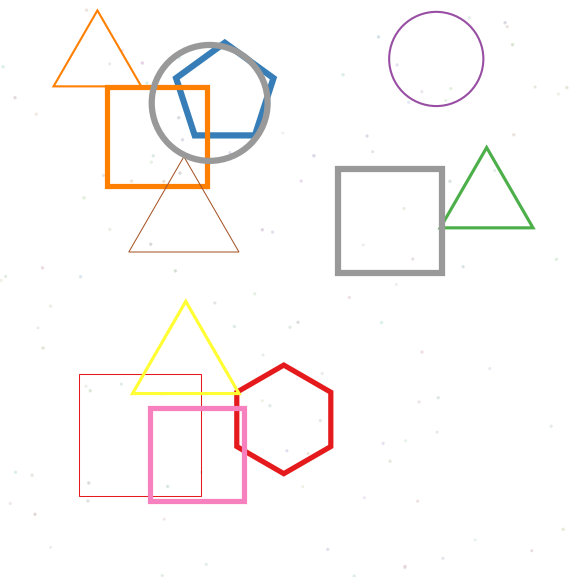[{"shape": "square", "thickness": 0.5, "radius": 0.53, "center": [0.242, 0.246]}, {"shape": "hexagon", "thickness": 2.5, "radius": 0.47, "center": [0.491, 0.273]}, {"shape": "pentagon", "thickness": 3, "radius": 0.44, "center": [0.389, 0.836]}, {"shape": "triangle", "thickness": 1.5, "radius": 0.46, "center": [0.843, 0.651]}, {"shape": "circle", "thickness": 1, "radius": 0.41, "center": [0.755, 0.897]}, {"shape": "triangle", "thickness": 1, "radius": 0.44, "center": [0.169, 0.893]}, {"shape": "square", "thickness": 2.5, "radius": 0.43, "center": [0.272, 0.763]}, {"shape": "triangle", "thickness": 1.5, "radius": 0.53, "center": [0.322, 0.371]}, {"shape": "triangle", "thickness": 0.5, "radius": 0.55, "center": [0.318, 0.618]}, {"shape": "square", "thickness": 2.5, "radius": 0.41, "center": [0.342, 0.212]}, {"shape": "circle", "thickness": 3, "radius": 0.5, "center": [0.363, 0.821]}, {"shape": "square", "thickness": 3, "radius": 0.45, "center": [0.675, 0.617]}]